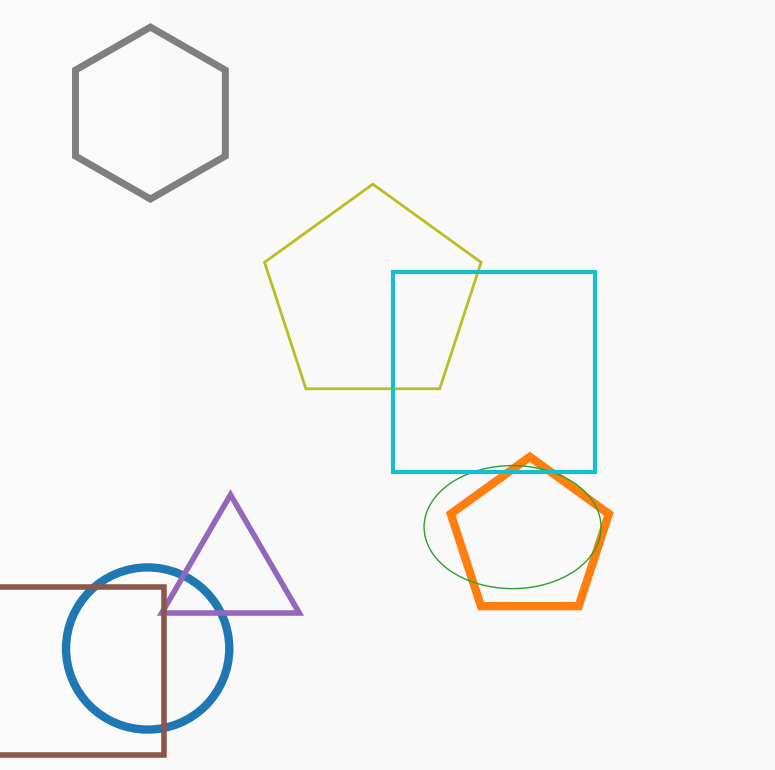[{"shape": "circle", "thickness": 3, "radius": 0.53, "center": [0.191, 0.158]}, {"shape": "pentagon", "thickness": 3, "radius": 0.54, "center": [0.684, 0.3]}, {"shape": "oval", "thickness": 0.5, "radius": 0.57, "center": [0.661, 0.315]}, {"shape": "triangle", "thickness": 2, "radius": 0.51, "center": [0.297, 0.255]}, {"shape": "square", "thickness": 2, "radius": 0.54, "center": [0.103, 0.129]}, {"shape": "hexagon", "thickness": 2.5, "radius": 0.56, "center": [0.194, 0.853]}, {"shape": "pentagon", "thickness": 1, "radius": 0.73, "center": [0.481, 0.614]}, {"shape": "square", "thickness": 1.5, "radius": 0.65, "center": [0.637, 0.517]}]